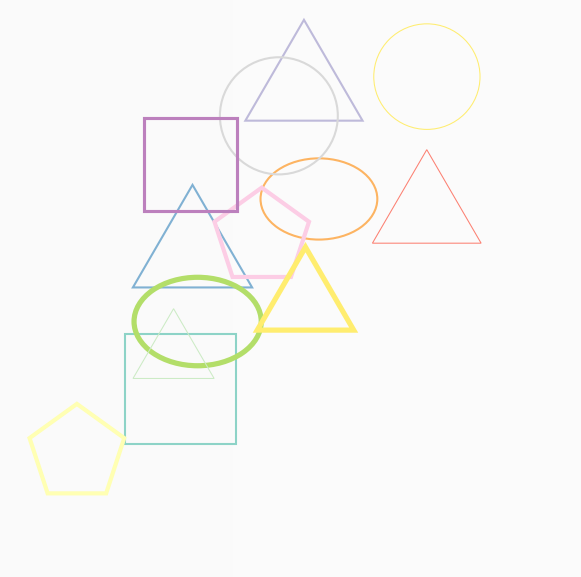[{"shape": "square", "thickness": 1, "radius": 0.48, "center": [0.31, 0.326]}, {"shape": "pentagon", "thickness": 2, "radius": 0.43, "center": [0.132, 0.214]}, {"shape": "triangle", "thickness": 1, "radius": 0.58, "center": [0.523, 0.848]}, {"shape": "triangle", "thickness": 0.5, "radius": 0.54, "center": [0.734, 0.632]}, {"shape": "triangle", "thickness": 1, "radius": 0.59, "center": [0.331, 0.561]}, {"shape": "oval", "thickness": 1, "radius": 0.5, "center": [0.549, 0.655]}, {"shape": "oval", "thickness": 2.5, "radius": 0.55, "center": [0.34, 0.442]}, {"shape": "pentagon", "thickness": 2, "radius": 0.43, "center": [0.45, 0.589]}, {"shape": "circle", "thickness": 1, "radius": 0.51, "center": [0.48, 0.799]}, {"shape": "square", "thickness": 1.5, "radius": 0.4, "center": [0.328, 0.715]}, {"shape": "triangle", "thickness": 0.5, "radius": 0.4, "center": [0.299, 0.384]}, {"shape": "circle", "thickness": 0.5, "radius": 0.46, "center": [0.734, 0.866]}, {"shape": "triangle", "thickness": 2.5, "radius": 0.48, "center": [0.526, 0.475]}]